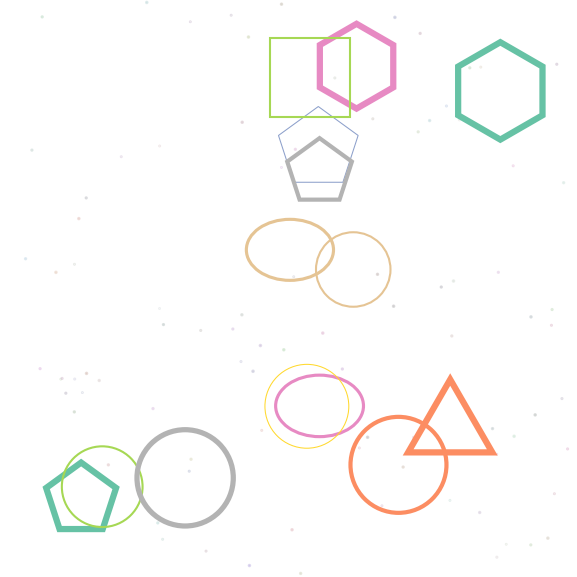[{"shape": "hexagon", "thickness": 3, "radius": 0.42, "center": [0.866, 0.842]}, {"shape": "pentagon", "thickness": 3, "radius": 0.32, "center": [0.14, 0.135]}, {"shape": "circle", "thickness": 2, "radius": 0.42, "center": [0.69, 0.194]}, {"shape": "triangle", "thickness": 3, "radius": 0.42, "center": [0.78, 0.258]}, {"shape": "pentagon", "thickness": 0.5, "radius": 0.36, "center": [0.551, 0.742]}, {"shape": "hexagon", "thickness": 3, "radius": 0.37, "center": [0.617, 0.885]}, {"shape": "oval", "thickness": 1.5, "radius": 0.38, "center": [0.553, 0.296]}, {"shape": "square", "thickness": 1, "radius": 0.34, "center": [0.537, 0.865]}, {"shape": "circle", "thickness": 1, "radius": 0.35, "center": [0.177, 0.156]}, {"shape": "circle", "thickness": 0.5, "radius": 0.36, "center": [0.531, 0.296]}, {"shape": "circle", "thickness": 1, "radius": 0.32, "center": [0.612, 0.532]}, {"shape": "oval", "thickness": 1.5, "radius": 0.38, "center": [0.502, 0.566]}, {"shape": "circle", "thickness": 2.5, "radius": 0.42, "center": [0.321, 0.172]}, {"shape": "pentagon", "thickness": 2, "radius": 0.29, "center": [0.553, 0.701]}]